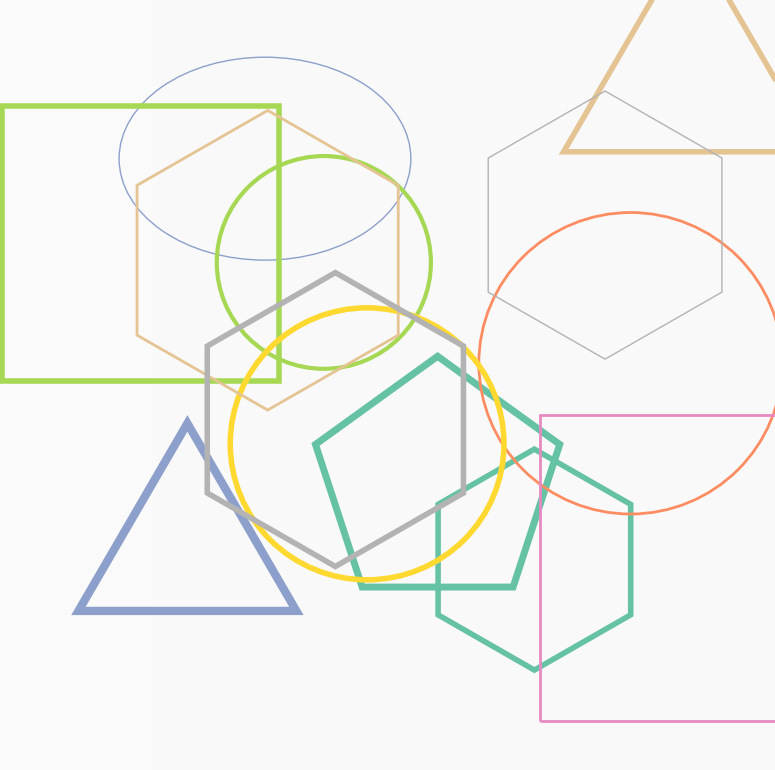[{"shape": "pentagon", "thickness": 2.5, "radius": 0.83, "center": [0.565, 0.372]}, {"shape": "hexagon", "thickness": 2, "radius": 0.72, "center": [0.69, 0.273]}, {"shape": "circle", "thickness": 1, "radius": 0.98, "center": [0.814, 0.528]}, {"shape": "oval", "thickness": 0.5, "radius": 0.94, "center": [0.342, 0.794]}, {"shape": "triangle", "thickness": 3, "radius": 0.81, "center": [0.242, 0.288]}, {"shape": "square", "thickness": 1, "radius": 0.99, "center": [0.896, 0.262]}, {"shape": "square", "thickness": 2, "radius": 0.89, "center": [0.181, 0.684]}, {"shape": "circle", "thickness": 1.5, "radius": 0.69, "center": [0.418, 0.659]}, {"shape": "circle", "thickness": 2, "radius": 0.88, "center": [0.474, 0.424]}, {"shape": "triangle", "thickness": 2, "radius": 0.94, "center": [0.891, 0.897]}, {"shape": "hexagon", "thickness": 1, "radius": 0.97, "center": [0.345, 0.662]}, {"shape": "hexagon", "thickness": 0.5, "radius": 0.87, "center": [0.781, 0.708]}, {"shape": "hexagon", "thickness": 2, "radius": 0.95, "center": [0.433, 0.455]}]